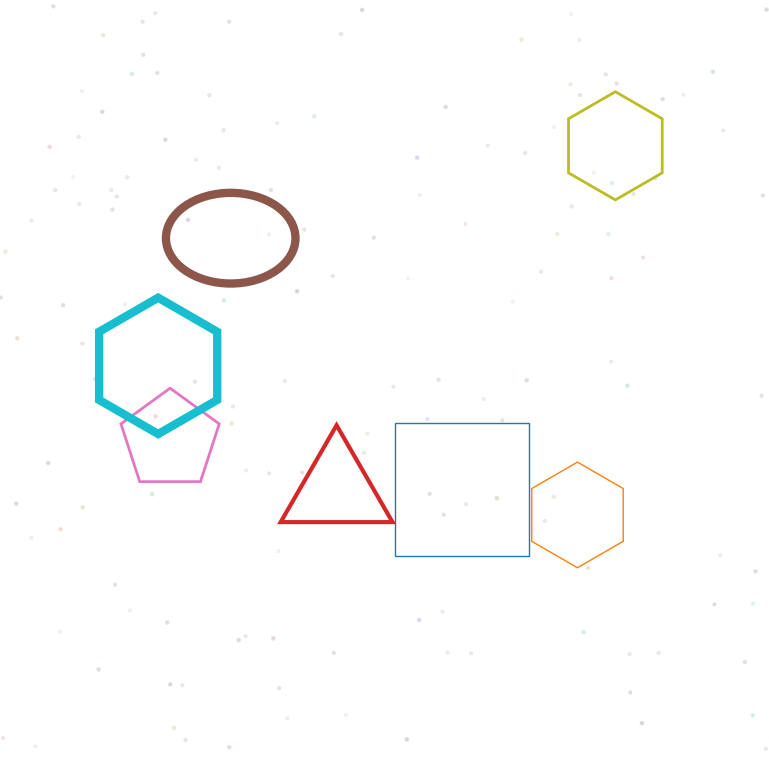[{"shape": "square", "thickness": 0.5, "radius": 0.43, "center": [0.6, 0.364]}, {"shape": "hexagon", "thickness": 0.5, "radius": 0.34, "center": [0.75, 0.331]}, {"shape": "triangle", "thickness": 1.5, "radius": 0.42, "center": [0.437, 0.364]}, {"shape": "oval", "thickness": 3, "radius": 0.42, "center": [0.3, 0.691]}, {"shape": "pentagon", "thickness": 1, "radius": 0.34, "center": [0.221, 0.429]}, {"shape": "hexagon", "thickness": 1, "radius": 0.35, "center": [0.799, 0.811]}, {"shape": "hexagon", "thickness": 3, "radius": 0.44, "center": [0.205, 0.525]}]